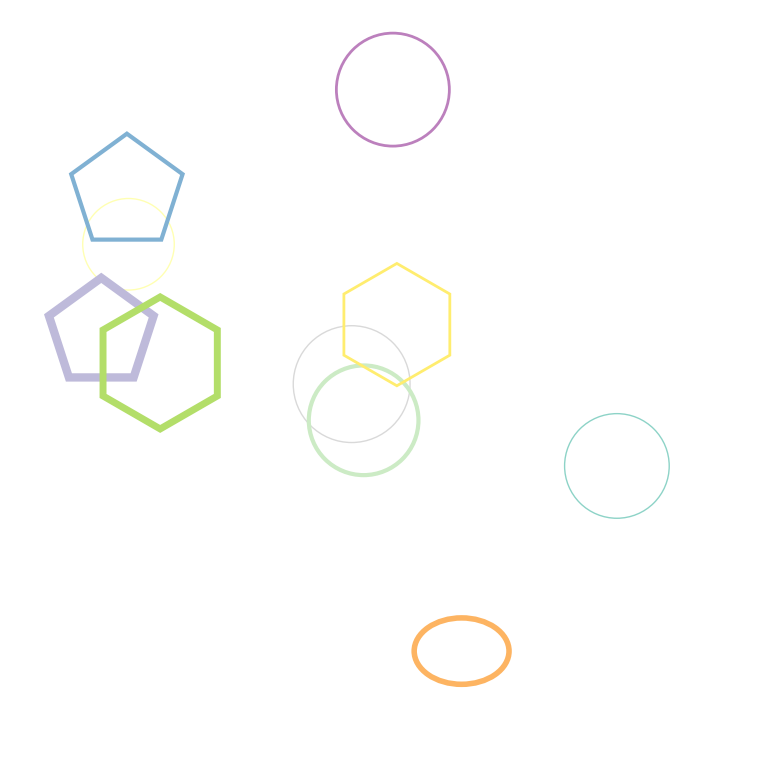[{"shape": "circle", "thickness": 0.5, "radius": 0.34, "center": [0.801, 0.395]}, {"shape": "circle", "thickness": 0.5, "radius": 0.3, "center": [0.167, 0.683]}, {"shape": "pentagon", "thickness": 3, "radius": 0.36, "center": [0.132, 0.568]}, {"shape": "pentagon", "thickness": 1.5, "radius": 0.38, "center": [0.165, 0.75]}, {"shape": "oval", "thickness": 2, "radius": 0.31, "center": [0.599, 0.154]}, {"shape": "hexagon", "thickness": 2.5, "radius": 0.43, "center": [0.208, 0.529]}, {"shape": "circle", "thickness": 0.5, "radius": 0.38, "center": [0.457, 0.501]}, {"shape": "circle", "thickness": 1, "radius": 0.37, "center": [0.51, 0.884]}, {"shape": "circle", "thickness": 1.5, "radius": 0.36, "center": [0.472, 0.454]}, {"shape": "hexagon", "thickness": 1, "radius": 0.4, "center": [0.515, 0.578]}]